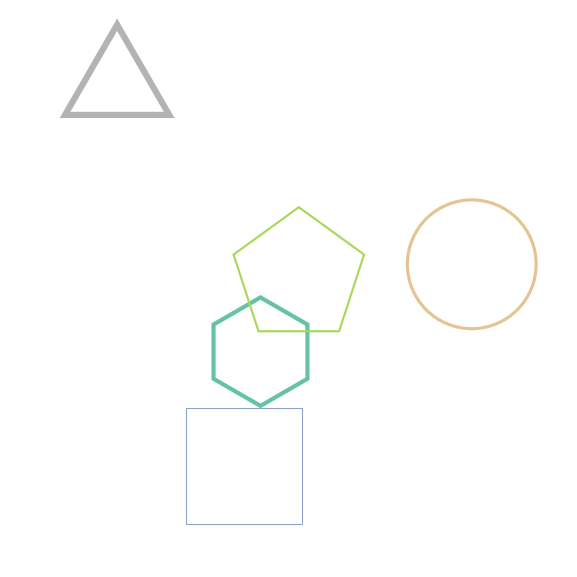[{"shape": "hexagon", "thickness": 2, "radius": 0.47, "center": [0.451, 0.39]}, {"shape": "square", "thickness": 0.5, "radius": 0.5, "center": [0.422, 0.192]}, {"shape": "pentagon", "thickness": 1, "radius": 0.59, "center": [0.517, 0.522]}, {"shape": "circle", "thickness": 1.5, "radius": 0.56, "center": [0.817, 0.542]}, {"shape": "triangle", "thickness": 3, "radius": 0.52, "center": [0.203, 0.852]}]